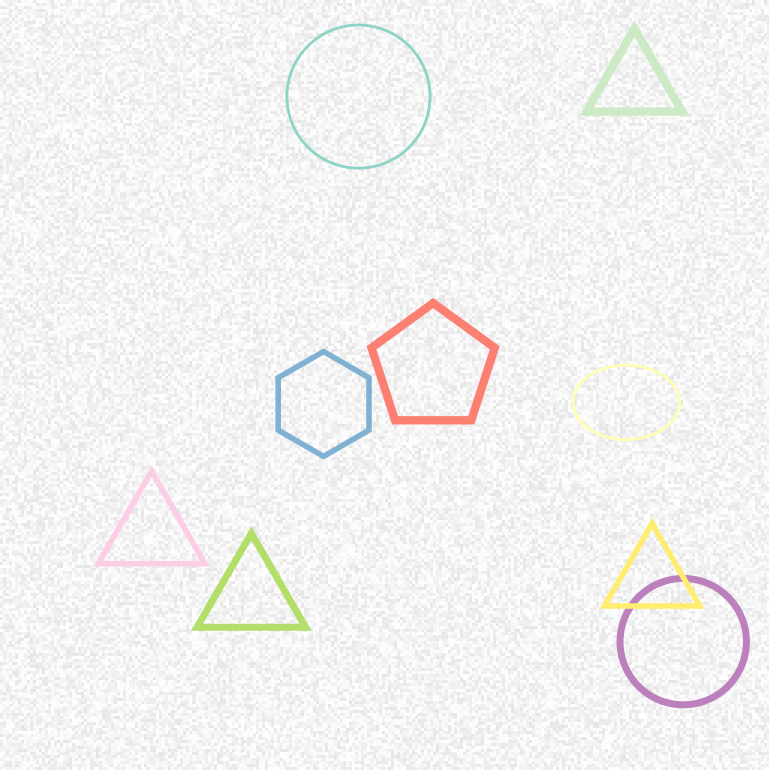[{"shape": "circle", "thickness": 1, "radius": 0.46, "center": [0.466, 0.875]}, {"shape": "oval", "thickness": 1, "radius": 0.35, "center": [0.813, 0.477]}, {"shape": "pentagon", "thickness": 3, "radius": 0.42, "center": [0.563, 0.522]}, {"shape": "hexagon", "thickness": 2, "radius": 0.34, "center": [0.42, 0.475]}, {"shape": "triangle", "thickness": 2.5, "radius": 0.41, "center": [0.326, 0.226]}, {"shape": "triangle", "thickness": 2, "radius": 0.4, "center": [0.197, 0.308]}, {"shape": "circle", "thickness": 2.5, "radius": 0.41, "center": [0.887, 0.167]}, {"shape": "triangle", "thickness": 3, "radius": 0.36, "center": [0.824, 0.891]}, {"shape": "triangle", "thickness": 2, "radius": 0.36, "center": [0.847, 0.249]}]